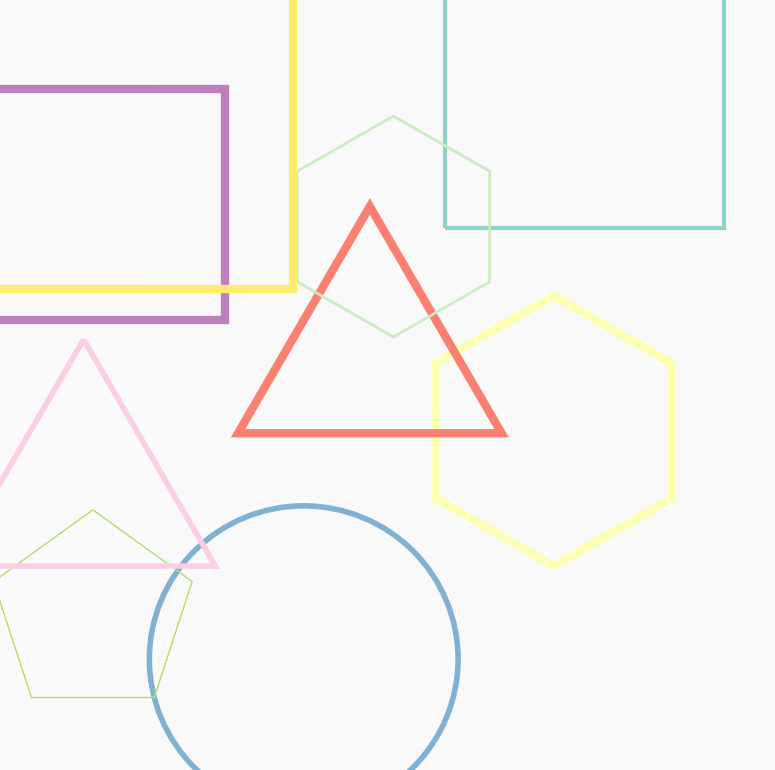[{"shape": "square", "thickness": 1.5, "radius": 0.9, "center": [0.754, 0.884]}, {"shape": "hexagon", "thickness": 3, "radius": 0.88, "center": [0.714, 0.44]}, {"shape": "triangle", "thickness": 3, "radius": 0.98, "center": [0.477, 0.536]}, {"shape": "circle", "thickness": 2, "radius": 1.0, "center": [0.392, 0.144]}, {"shape": "pentagon", "thickness": 0.5, "radius": 0.67, "center": [0.12, 0.203]}, {"shape": "triangle", "thickness": 2, "radius": 0.98, "center": [0.108, 0.363]}, {"shape": "square", "thickness": 3, "radius": 0.75, "center": [0.14, 0.734]}, {"shape": "hexagon", "thickness": 1, "radius": 0.72, "center": [0.508, 0.706]}, {"shape": "square", "thickness": 3, "radius": 0.98, "center": [0.181, 0.821]}]